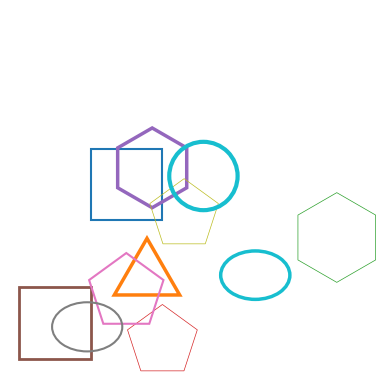[{"shape": "square", "thickness": 1.5, "radius": 0.46, "center": [0.328, 0.522]}, {"shape": "triangle", "thickness": 2.5, "radius": 0.49, "center": [0.382, 0.283]}, {"shape": "hexagon", "thickness": 0.5, "radius": 0.58, "center": [0.875, 0.383]}, {"shape": "pentagon", "thickness": 0.5, "radius": 0.48, "center": [0.422, 0.114]}, {"shape": "hexagon", "thickness": 2.5, "radius": 0.52, "center": [0.395, 0.564]}, {"shape": "square", "thickness": 2, "radius": 0.47, "center": [0.142, 0.16]}, {"shape": "pentagon", "thickness": 1.5, "radius": 0.51, "center": [0.328, 0.241]}, {"shape": "oval", "thickness": 1.5, "radius": 0.46, "center": [0.226, 0.151]}, {"shape": "pentagon", "thickness": 0.5, "radius": 0.47, "center": [0.478, 0.442]}, {"shape": "oval", "thickness": 2.5, "radius": 0.45, "center": [0.663, 0.285]}, {"shape": "circle", "thickness": 3, "radius": 0.44, "center": [0.528, 0.543]}]